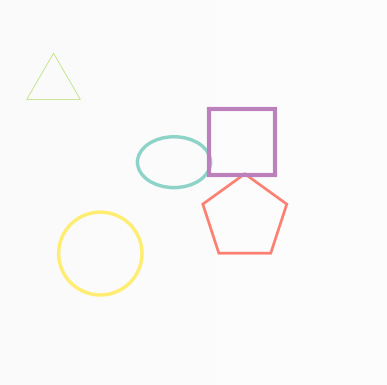[{"shape": "oval", "thickness": 2.5, "radius": 0.47, "center": [0.449, 0.579]}, {"shape": "pentagon", "thickness": 2, "radius": 0.57, "center": [0.632, 0.435]}, {"shape": "triangle", "thickness": 0.5, "radius": 0.4, "center": [0.138, 0.782]}, {"shape": "square", "thickness": 3, "radius": 0.43, "center": [0.625, 0.632]}, {"shape": "circle", "thickness": 2.5, "radius": 0.54, "center": [0.259, 0.341]}]